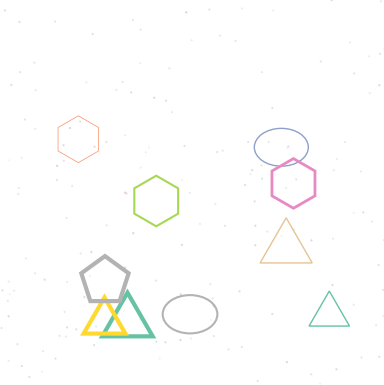[{"shape": "triangle", "thickness": 3, "radius": 0.38, "center": [0.331, 0.164]}, {"shape": "triangle", "thickness": 1, "radius": 0.3, "center": [0.855, 0.183]}, {"shape": "hexagon", "thickness": 0.5, "radius": 0.3, "center": [0.203, 0.638]}, {"shape": "oval", "thickness": 1, "radius": 0.35, "center": [0.731, 0.617]}, {"shape": "hexagon", "thickness": 2, "radius": 0.32, "center": [0.762, 0.524]}, {"shape": "hexagon", "thickness": 1.5, "radius": 0.33, "center": [0.406, 0.478]}, {"shape": "triangle", "thickness": 3, "radius": 0.31, "center": [0.271, 0.165]}, {"shape": "triangle", "thickness": 1, "radius": 0.39, "center": [0.743, 0.356]}, {"shape": "oval", "thickness": 1.5, "radius": 0.36, "center": [0.494, 0.184]}, {"shape": "pentagon", "thickness": 3, "radius": 0.32, "center": [0.273, 0.27]}]